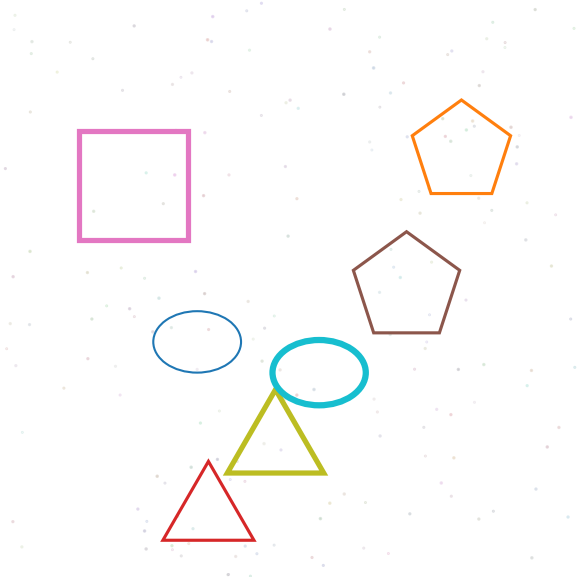[{"shape": "oval", "thickness": 1, "radius": 0.38, "center": [0.341, 0.407]}, {"shape": "pentagon", "thickness": 1.5, "radius": 0.45, "center": [0.799, 0.736]}, {"shape": "triangle", "thickness": 1.5, "radius": 0.46, "center": [0.361, 0.109]}, {"shape": "pentagon", "thickness": 1.5, "radius": 0.48, "center": [0.704, 0.501]}, {"shape": "square", "thickness": 2.5, "radius": 0.47, "center": [0.231, 0.678]}, {"shape": "triangle", "thickness": 2.5, "radius": 0.48, "center": [0.477, 0.228]}, {"shape": "oval", "thickness": 3, "radius": 0.4, "center": [0.553, 0.354]}]